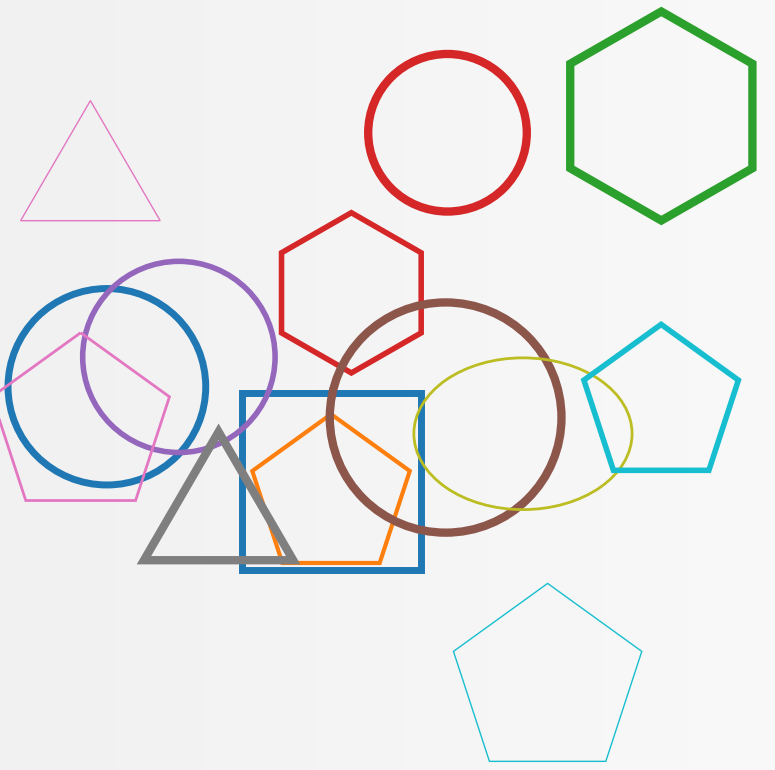[{"shape": "circle", "thickness": 2.5, "radius": 0.64, "center": [0.138, 0.498]}, {"shape": "square", "thickness": 2.5, "radius": 0.58, "center": [0.428, 0.374]}, {"shape": "pentagon", "thickness": 1.5, "radius": 0.53, "center": [0.427, 0.355]}, {"shape": "hexagon", "thickness": 3, "radius": 0.68, "center": [0.853, 0.849]}, {"shape": "hexagon", "thickness": 2, "radius": 0.52, "center": [0.453, 0.62]}, {"shape": "circle", "thickness": 3, "radius": 0.51, "center": [0.577, 0.828]}, {"shape": "circle", "thickness": 2, "radius": 0.62, "center": [0.231, 0.536]}, {"shape": "circle", "thickness": 3, "radius": 0.75, "center": [0.575, 0.458]}, {"shape": "pentagon", "thickness": 1, "radius": 0.6, "center": [0.104, 0.447]}, {"shape": "triangle", "thickness": 0.5, "radius": 0.52, "center": [0.117, 0.765]}, {"shape": "triangle", "thickness": 3, "radius": 0.56, "center": [0.282, 0.328]}, {"shape": "oval", "thickness": 1, "radius": 0.7, "center": [0.675, 0.437]}, {"shape": "pentagon", "thickness": 2, "radius": 0.52, "center": [0.853, 0.474]}, {"shape": "pentagon", "thickness": 0.5, "radius": 0.64, "center": [0.707, 0.115]}]